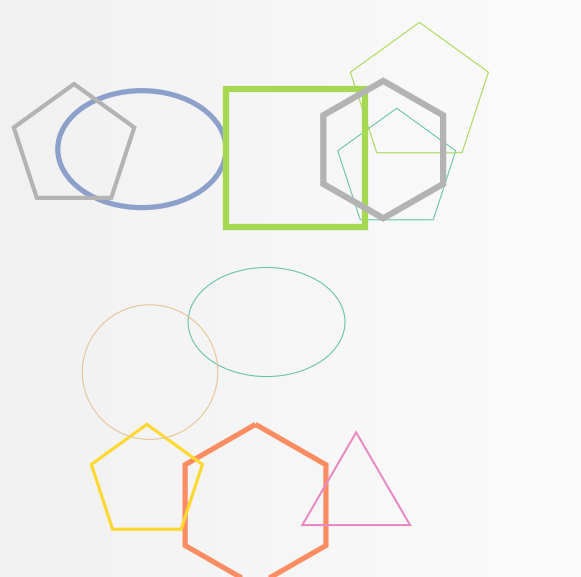[{"shape": "oval", "thickness": 0.5, "radius": 0.67, "center": [0.459, 0.442]}, {"shape": "pentagon", "thickness": 0.5, "radius": 0.53, "center": [0.683, 0.705]}, {"shape": "hexagon", "thickness": 2.5, "radius": 0.7, "center": [0.44, 0.124]}, {"shape": "oval", "thickness": 2.5, "radius": 0.72, "center": [0.244, 0.741]}, {"shape": "triangle", "thickness": 1, "radius": 0.54, "center": [0.613, 0.143]}, {"shape": "pentagon", "thickness": 0.5, "radius": 0.62, "center": [0.722, 0.836]}, {"shape": "square", "thickness": 3, "radius": 0.6, "center": [0.508, 0.725]}, {"shape": "pentagon", "thickness": 1.5, "radius": 0.5, "center": [0.253, 0.164]}, {"shape": "circle", "thickness": 0.5, "radius": 0.58, "center": [0.258, 0.355]}, {"shape": "hexagon", "thickness": 3, "radius": 0.59, "center": [0.659, 0.74]}, {"shape": "pentagon", "thickness": 2, "radius": 0.54, "center": [0.127, 0.745]}]